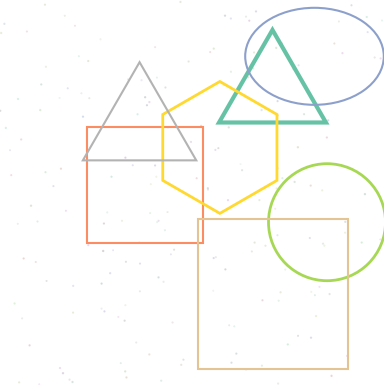[{"shape": "triangle", "thickness": 3, "radius": 0.8, "center": [0.708, 0.762]}, {"shape": "square", "thickness": 1.5, "radius": 0.75, "center": [0.376, 0.52]}, {"shape": "oval", "thickness": 1.5, "radius": 0.9, "center": [0.817, 0.854]}, {"shape": "circle", "thickness": 2, "radius": 0.76, "center": [0.849, 0.423]}, {"shape": "hexagon", "thickness": 2, "radius": 0.86, "center": [0.571, 0.617]}, {"shape": "square", "thickness": 1.5, "radius": 0.98, "center": [0.709, 0.236]}, {"shape": "triangle", "thickness": 1.5, "radius": 0.85, "center": [0.363, 0.669]}]